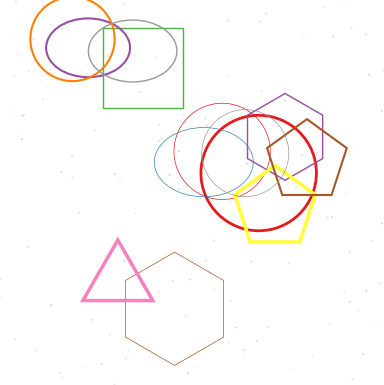[{"shape": "circle", "thickness": 2, "radius": 0.75, "center": [0.672, 0.551]}, {"shape": "circle", "thickness": 0.5, "radius": 0.62, "center": [0.577, 0.607]}, {"shape": "oval", "thickness": 0.5, "radius": 0.64, "center": [0.529, 0.579]}, {"shape": "square", "thickness": 1, "radius": 0.52, "center": [0.371, 0.824]}, {"shape": "oval", "thickness": 1.5, "radius": 0.54, "center": [0.229, 0.876]}, {"shape": "hexagon", "thickness": 1, "radius": 0.56, "center": [0.74, 0.644]}, {"shape": "circle", "thickness": 1.5, "radius": 0.55, "center": [0.188, 0.899]}, {"shape": "pentagon", "thickness": 2.5, "radius": 0.55, "center": [0.714, 0.46]}, {"shape": "hexagon", "thickness": 0.5, "radius": 0.74, "center": [0.453, 0.198]}, {"shape": "pentagon", "thickness": 1.5, "radius": 0.54, "center": [0.797, 0.582]}, {"shape": "triangle", "thickness": 2.5, "radius": 0.52, "center": [0.306, 0.272]}, {"shape": "circle", "thickness": 0.5, "radius": 0.57, "center": [0.637, 0.602]}, {"shape": "oval", "thickness": 1, "radius": 0.57, "center": [0.344, 0.868]}]